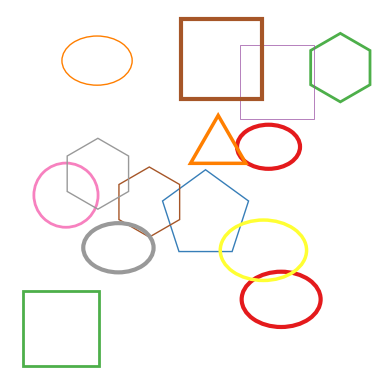[{"shape": "oval", "thickness": 3, "radius": 0.51, "center": [0.73, 0.222]}, {"shape": "oval", "thickness": 3, "radius": 0.41, "center": [0.698, 0.619]}, {"shape": "pentagon", "thickness": 1, "radius": 0.59, "center": [0.534, 0.442]}, {"shape": "square", "thickness": 2, "radius": 0.49, "center": [0.159, 0.147]}, {"shape": "hexagon", "thickness": 2, "radius": 0.44, "center": [0.884, 0.824]}, {"shape": "square", "thickness": 0.5, "radius": 0.48, "center": [0.72, 0.786]}, {"shape": "triangle", "thickness": 2.5, "radius": 0.41, "center": [0.567, 0.617]}, {"shape": "oval", "thickness": 1, "radius": 0.46, "center": [0.252, 0.843]}, {"shape": "oval", "thickness": 2.5, "radius": 0.56, "center": [0.684, 0.35]}, {"shape": "hexagon", "thickness": 1, "radius": 0.46, "center": [0.388, 0.475]}, {"shape": "square", "thickness": 3, "radius": 0.52, "center": [0.576, 0.847]}, {"shape": "circle", "thickness": 2, "radius": 0.42, "center": [0.171, 0.493]}, {"shape": "hexagon", "thickness": 1, "radius": 0.46, "center": [0.254, 0.549]}, {"shape": "oval", "thickness": 3, "radius": 0.46, "center": [0.308, 0.356]}]